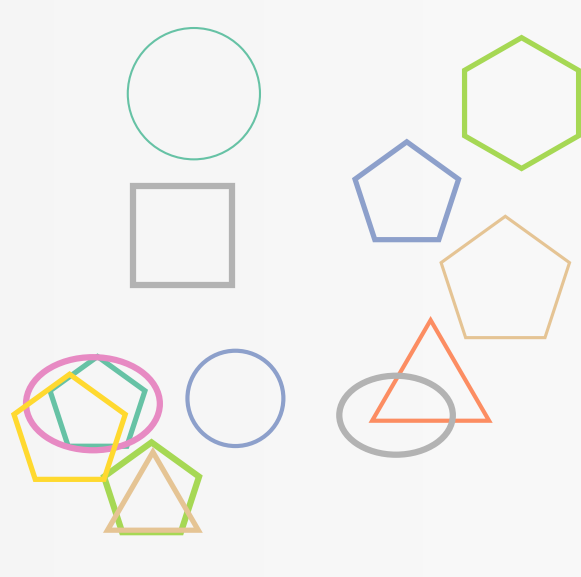[{"shape": "pentagon", "thickness": 2.5, "radius": 0.43, "center": [0.168, 0.296]}, {"shape": "circle", "thickness": 1, "radius": 0.57, "center": [0.334, 0.837]}, {"shape": "triangle", "thickness": 2, "radius": 0.58, "center": [0.741, 0.329]}, {"shape": "pentagon", "thickness": 2.5, "radius": 0.47, "center": [0.7, 0.66]}, {"shape": "circle", "thickness": 2, "radius": 0.41, "center": [0.405, 0.309]}, {"shape": "oval", "thickness": 3, "radius": 0.58, "center": [0.16, 0.3]}, {"shape": "pentagon", "thickness": 3, "radius": 0.43, "center": [0.261, 0.147]}, {"shape": "hexagon", "thickness": 2.5, "radius": 0.57, "center": [0.897, 0.821]}, {"shape": "pentagon", "thickness": 2.5, "radius": 0.5, "center": [0.12, 0.25]}, {"shape": "pentagon", "thickness": 1.5, "radius": 0.58, "center": [0.869, 0.508]}, {"shape": "triangle", "thickness": 2.5, "radius": 0.45, "center": [0.263, 0.126]}, {"shape": "square", "thickness": 3, "radius": 0.43, "center": [0.314, 0.592]}, {"shape": "oval", "thickness": 3, "radius": 0.49, "center": [0.681, 0.28]}]